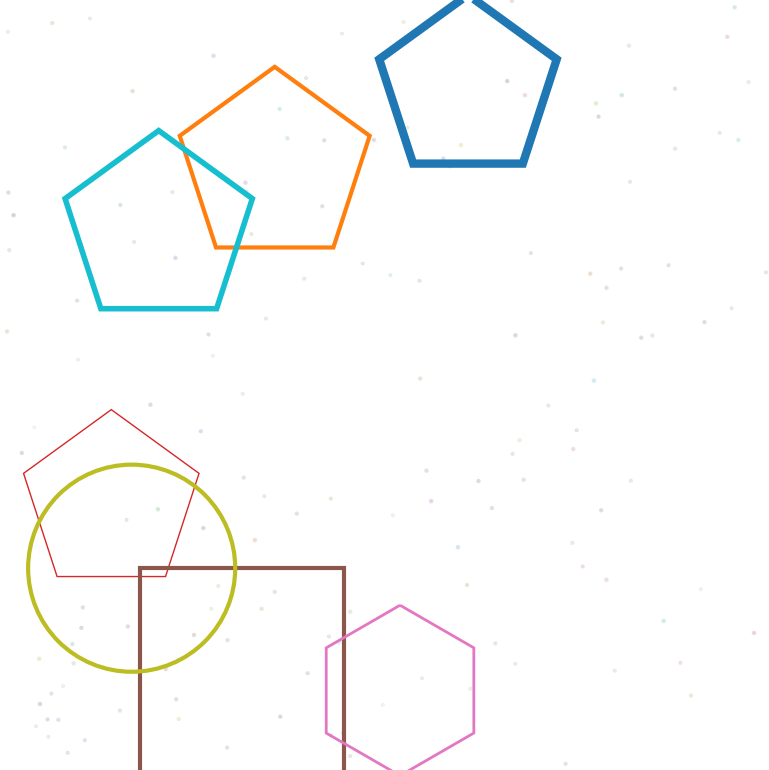[{"shape": "pentagon", "thickness": 3, "radius": 0.61, "center": [0.608, 0.886]}, {"shape": "pentagon", "thickness": 1.5, "radius": 0.65, "center": [0.357, 0.784]}, {"shape": "pentagon", "thickness": 0.5, "radius": 0.6, "center": [0.145, 0.348]}, {"shape": "square", "thickness": 1.5, "radius": 0.66, "center": [0.315, 0.129]}, {"shape": "hexagon", "thickness": 1, "radius": 0.55, "center": [0.52, 0.103]}, {"shape": "circle", "thickness": 1.5, "radius": 0.67, "center": [0.171, 0.262]}, {"shape": "pentagon", "thickness": 2, "radius": 0.64, "center": [0.206, 0.703]}]